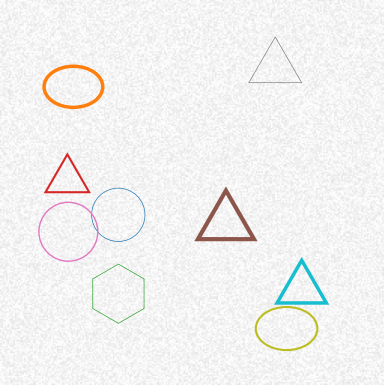[{"shape": "circle", "thickness": 0.5, "radius": 0.35, "center": [0.307, 0.442]}, {"shape": "oval", "thickness": 2.5, "radius": 0.38, "center": [0.191, 0.774]}, {"shape": "hexagon", "thickness": 0.5, "radius": 0.38, "center": [0.308, 0.237]}, {"shape": "triangle", "thickness": 1.5, "radius": 0.33, "center": [0.175, 0.534]}, {"shape": "triangle", "thickness": 3, "radius": 0.42, "center": [0.587, 0.421]}, {"shape": "circle", "thickness": 1, "radius": 0.38, "center": [0.178, 0.398]}, {"shape": "triangle", "thickness": 0.5, "radius": 0.4, "center": [0.715, 0.825]}, {"shape": "oval", "thickness": 1.5, "radius": 0.4, "center": [0.744, 0.147]}, {"shape": "triangle", "thickness": 2.5, "radius": 0.37, "center": [0.784, 0.25]}]